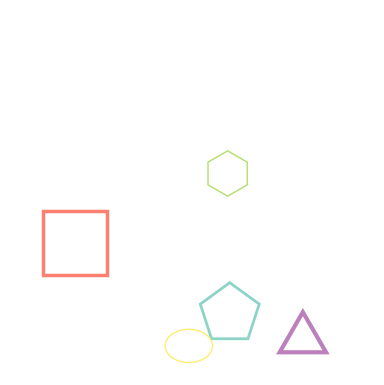[{"shape": "pentagon", "thickness": 2, "radius": 0.4, "center": [0.597, 0.185]}, {"shape": "square", "thickness": 2.5, "radius": 0.41, "center": [0.196, 0.368]}, {"shape": "hexagon", "thickness": 1, "radius": 0.29, "center": [0.591, 0.549]}, {"shape": "triangle", "thickness": 3, "radius": 0.35, "center": [0.787, 0.12]}, {"shape": "oval", "thickness": 1, "radius": 0.31, "center": [0.491, 0.102]}]